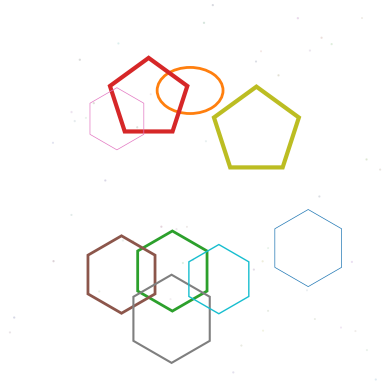[{"shape": "hexagon", "thickness": 0.5, "radius": 0.5, "center": [0.801, 0.356]}, {"shape": "oval", "thickness": 2, "radius": 0.43, "center": [0.494, 0.765]}, {"shape": "hexagon", "thickness": 2, "radius": 0.52, "center": [0.448, 0.296]}, {"shape": "pentagon", "thickness": 3, "radius": 0.53, "center": [0.386, 0.744]}, {"shape": "hexagon", "thickness": 2, "radius": 0.5, "center": [0.316, 0.287]}, {"shape": "hexagon", "thickness": 0.5, "radius": 0.4, "center": [0.304, 0.692]}, {"shape": "hexagon", "thickness": 1.5, "radius": 0.57, "center": [0.446, 0.172]}, {"shape": "pentagon", "thickness": 3, "radius": 0.58, "center": [0.666, 0.659]}, {"shape": "hexagon", "thickness": 1, "radius": 0.45, "center": [0.568, 0.275]}]